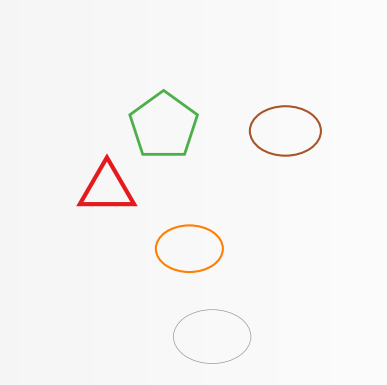[{"shape": "triangle", "thickness": 3, "radius": 0.4, "center": [0.276, 0.51]}, {"shape": "pentagon", "thickness": 2, "radius": 0.46, "center": [0.422, 0.673]}, {"shape": "oval", "thickness": 1.5, "radius": 0.43, "center": [0.489, 0.354]}, {"shape": "oval", "thickness": 1.5, "radius": 0.46, "center": [0.736, 0.66]}, {"shape": "oval", "thickness": 0.5, "radius": 0.5, "center": [0.548, 0.126]}]